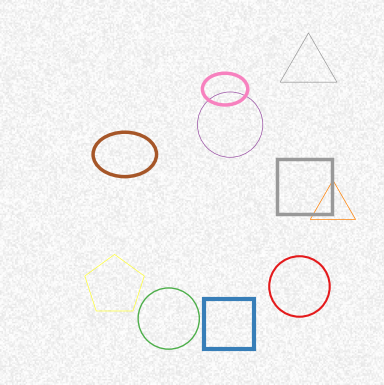[{"shape": "circle", "thickness": 1.5, "radius": 0.39, "center": [0.778, 0.256]}, {"shape": "square", "thickness": 3, "radius": 0.33, "center": [0.596, 0.158]}, {"shape": "circle", "thickness": 1, "radius": 0.4, "center": [0.438, 0.173]}, {"shape": "circle", "thickness": 0.5, "radius": 0.42, "center": [0.598, 0.676]}, {"shape": "triangle", "thickness": 0.5, "radius": 0.34, "center": [0.865, 0.464]}, {"shape": "pentagon", "thickness": 0.5, "radius": 0.41, "center": [0.298, 0.258]}, {"shape": "oval", "thickness": 2.5, "radius": 0.41, "center": [0.324, 0.599]}, {"shape": "oval", "thickness": 2.5, "radius": 0.29, "center": [0.585, 0.769]}, {"shape": "triangle", "thickness": 0.5, "radius": 0.43, "center": [0.801, 0.829]}, {"shape": "square", "thickness": 2.5, "radius": 0.35, "center": [0.791, 0.516]}]